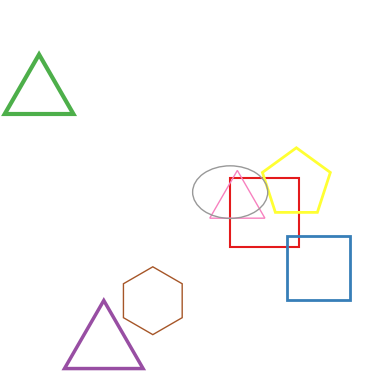[{"shape": "square", "thickness": 1.5, "radius": 0.45, "center": [0.688, 0.448]}, {"shape": "square", "thickness": 2, "radius": 0.41, "center": [0.828, 0.303]}, {"shape": "triangle", "thickness": 3, "radius": 0.52, "center": [0.101, 0.755]}, {"shape": "triangle", "thickness": 2.5, "radius": 0.59, "center": [0.27, 0.102]}, {"shape": "pentagon", "thickness": 2, "radius": 0.46, "center": [0.77, 0.523]}, {"shape": "hexagon", "thickness": 1, "radius": 0.44, "center": [0.397, 0.219]}, {"shape": "triangle", "thickness": 1, "radius": 0.41, "center": [0.616, 0.475]}, {"shape": "oval", "thickness": 1, "radius": 0.49, "center": [0.598, 0.501]}]